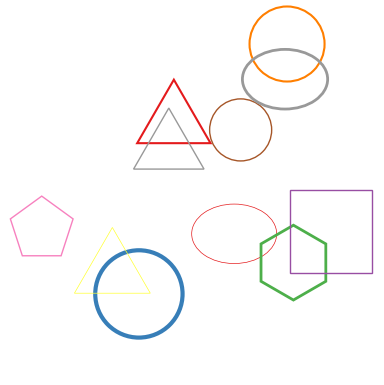[{"shape": "triangle", "thickness": 1.5, "radius": 0.55, "center": [0.452, 0.683]}, {"shape": "oval", "thickness": 0.5, "radius": 0.55, "center": [0.608, 0.393]}, {"shape": "circle", "thickness": 3, "radius": 0.57, "center": [0.361, 0.237]}, {"shape": "hexagon", "thickness": 2, "radius": 0.49, "center": [0.762, 0.318]}, {"shape": "square", "thickness": 1, "radius": 0.53, "center": [0.86, 0.399]}, {"shape": "circle", "thickness": 1.5, "radius": 0.49, "center": [0.746, 0.886]}, {"shape": "triangle", "thickness": 0.5, "radius": 0.57, "center": [0.292, 0.295]}, {"shape": "circle", "thickness": 1, "radius": 0.4, "center": [0.625, 0.663]}, {"shape": "pentagon", "thickness": 1, "radius": 0.43, "center": [0.108, 0.405]}, {"shape": "triangle", "thickness": 1, "radius": 0.53, "center": [0.438, 0.614]}, {"shape": "oval", "thickness": 2, "radius": 0.55, "center": [0.74, 0.794]}]